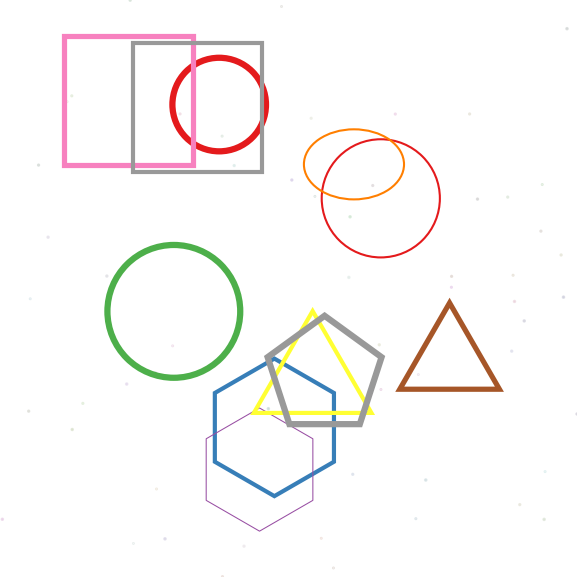[{"shape": "circle", "thickness": 1, "radius": 0.51, "center": [0.659, 0.656]}, {"shape": "circle", "thickness": 3, "radius": 0.41, "center": [0.38, 0.818]}, {"shape": "hexagon", "thickness": 2, "radius": 0.6, "center": [0.475, 0.259]}, {"shape": "circle", "thickness": 3, "radius": 0.57, "center": [0.301, 0.46]}, {"shape": "hexagon", "thickness": 0.5, "radius": 0.53, "center": [0.449, 0.186]}, {"shape": "oval", "thickness": 1, "radius": 0.43, "center": [0.613, 0.715]}, {"shape": "triangle", "thickness": 2, "radius": 0.59, "center": [0.541, 0.343]}, {"shape": "triangle", "thickness": 2.5, "radius": 0.5, "center": [0.779, 0.375]}, {"shape": "square", "thickness": 2.5, "radius": 0.56, "center": [0.222, 0.826]}, {"shape": "square", "thickness": 2, "radius": 0.56, "center": [0.341, 0.813]}, {"shape": "pentagon", "thickness": 3, "radius": 0.52, "center": [0.562, 0.349]}]